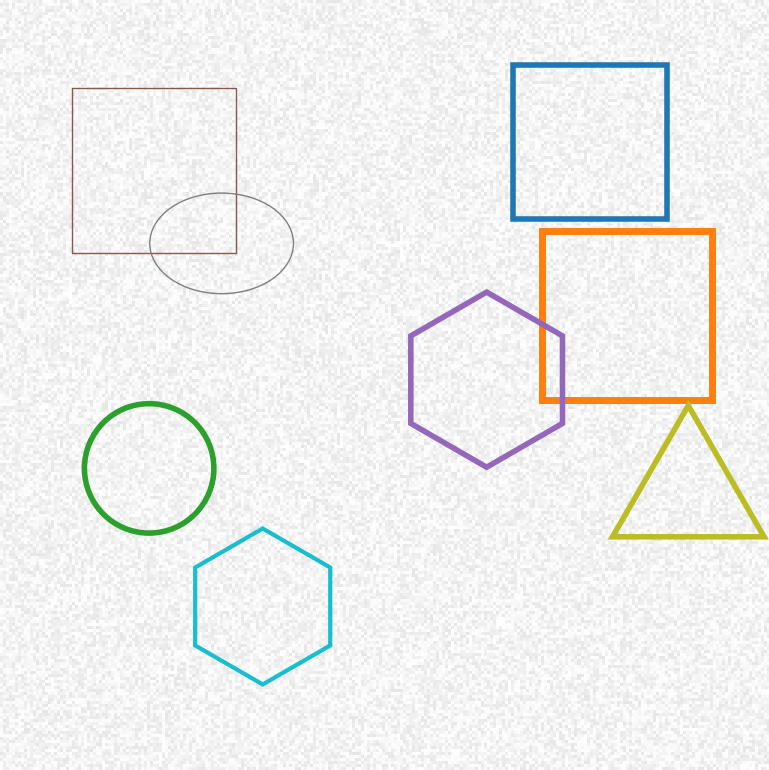[{"shape": "square", "thickness": 2, "radius": 0.5, "center": [0.766, 0.816]}, {"shape": "square", "thickness": 2.5, "radius": 0.55, "center": [0.814, 0.591]}, {"shape": "circle", "thickness": 2, "radius": 0.42, "center": [0.194, 0.392]}, {"shape": "hexagon", "thickness": 2, "radius": 0.57, "center": [0.632, 0.507]}, {"shape": "square", "thickness": 0.5, "radius": 0.54, "center": [0.2, 0.778]}, {"shape": "oval", "thickness": 0.5, "radius": 0.47, "center": [0.288, 0.684]}, {"shape": "triangle", "thickness": 2, "radius": 0.57, "center": [0.894, 0.36]}, {"shape": "hexagon", "thickness": 1.5, "radius": 0.51, "center": [0.341, 0.212]}]